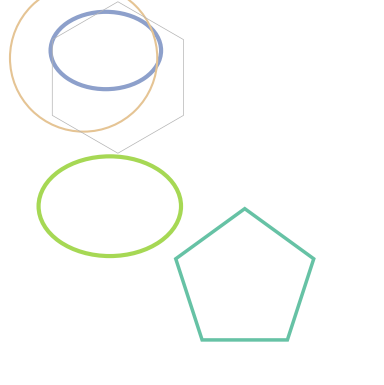[{"shape": "pentagon", "thickness": 2.5, "radius": 0.94, "center": [0.636, 0.27]}, {"shape": "oval", "thickness": 3, "radius": 0.72, "center": [0.275, 0.869]}, {"shape": "oval", "thickness": 3, "radius": 0.93, "center": [0.285, 0.464]}, {"shape": "circle", "thickness": 1.5, "radius": 0.96, "center": [0.217, 0.849]}, {"shape": "hexagon", "thickness": 0.5, "radius": 0.98, "center": [0.306, 0.799]}]